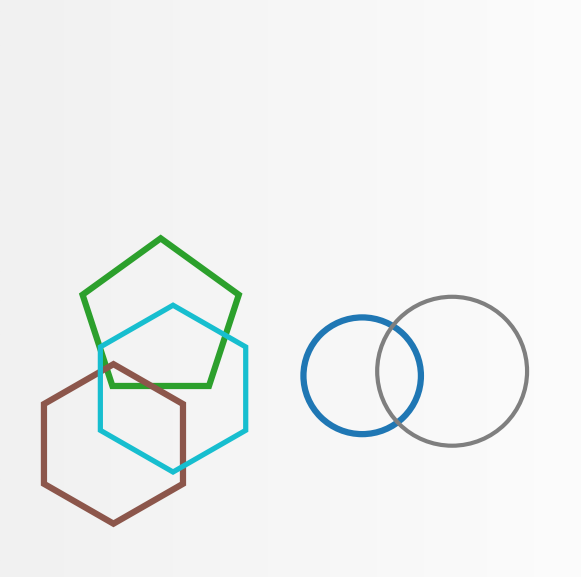[{"shape": "circle", "thickness": 3, "radius": 0.51, "center": [0.623, 0.348]}, {"shape": "pentagon", "thickness": 3, "radius": 0.71, "center": [0.276, 0.445]}, {"shape": "hexagon", "thickness": 3, "radius": 0.69, "center": [0.195, 0.23]}, {"shape": "circle", "thickness": 2, "radius": 0.64, "center": [0.778, 0.356]}, {"shape": "hexagon", "thickness": 2.5, "radius": 0.72, "center": [0.298, 0.326]}]